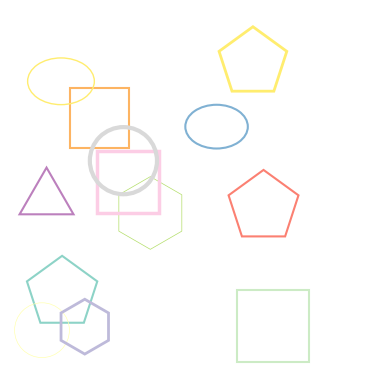[{"shape": "pentagon", "thickness": 1.5, "radius": 0.48, "center": [0.161, 0.239]}, {"shape": "circle", "thickness": 0.5, "radius": 0.36, "center": [0.109, 0.142]}, {"shape": "hexagon", "thickness": 2, "radius": 0.36, "center": [0.22, 0.152]}, {"shape": "pentagon", "thickness": 1.5, "radius": 0.48, "center": [0.684, 0.463]}, {"shape": "oval", "thickness": 1.5, "radius": 0.41, "center": [0.563, 0.671]}, {"shape": "square", "thickness": 1.5, "radius": 0.39, "center": [0.258, 0.694]}, {"shape": "hexagon", "thickness": 0.5, "radius": 0.47, "center": [0.39, 0.447]}, {"shape": "square", "thickness": 2.5, "radius": 0.4, "center": [0.332, 0.527]}, {"shape": "circle", "thickness": 3, "radius": 0.44, "center": [0.321, 0.583]}, {"shape": "triangle", "thickness": 1.5, "radius": 0.4, "center": [0.121, 0.484]}, {"shape": "square", "thickness": 1.5, "radius": 0.47, "center": [0.709, 0.153]}, {"shape": "oval", "thickness": 1, "radius": 0.43, "center": [0.158, 0.789]}, {"shape": "pentagon", "thickness": 2, "radius": 0.46, "center": [0.657, 0.838]}]